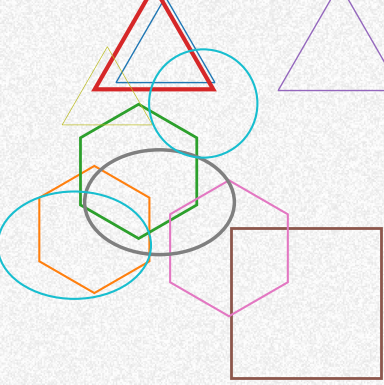[{"shape": "triangle", "thickness": 1, "radius": 0.74, "center": [0.43, 0.86]}, {"shape": "hexagon", "thickness": 1.5, "radius": 0.83, "center": [0.245, 0.404]}, {"shape": "hexagon", "thickness": 2, "radius": 0.87, "center": [0.36, 0.555]}, {"shape": "triangle", "thickness": 3, "radius": 0.89, "center": [0.4, 0.857]}, {"shape": "triangle", "thickness": 1, "radius": 0.92, "center": [0.882, 0.857]}, {"shape": "square", "thickness": 2, "radius": 0.97, "center": [0.795, 0.212]}, {"shape": "hexagon", "thickness": 1.5, "radius": 0.88, "center": [0.595, 0.355]}, {"shape": "oval", "thickness": 2.5, "radius": 0.97, "center": [0.414, 0.475]}, {"shape": "triangle", "thickness": 0.5, "radius": 0.68, "center": [0.279, 0.743]}, {"shape": "circle", "thickness": 1.5, "radius": 0.7, "center": [0.528, 0.731]}, {"shape": "oval", "thickness": 1.5, "radius": 1.0, "center": [0.193, 0.363]}]